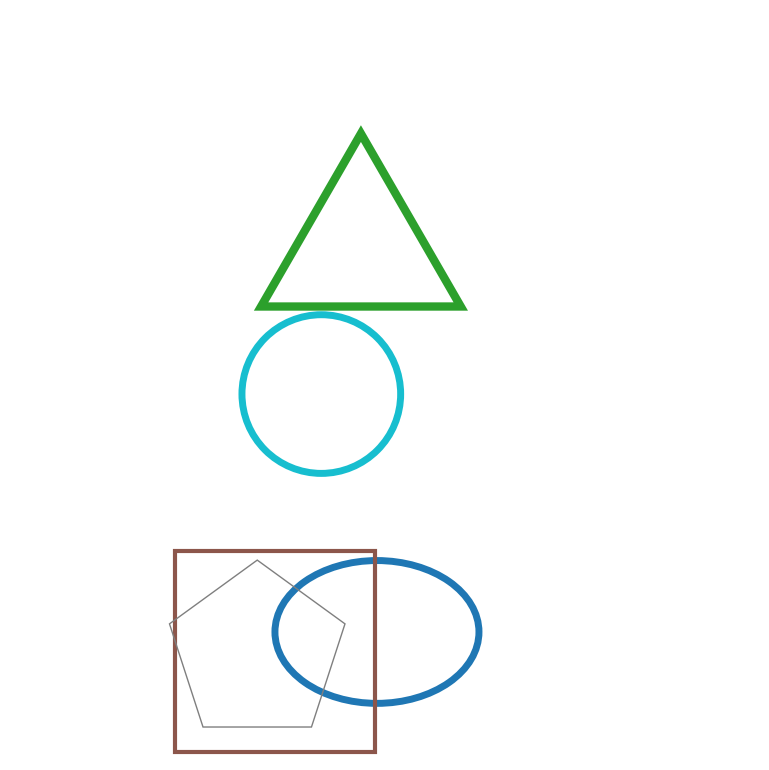[{"shape": "oval", "thickness": 2.5, "radius": 0.66, "center": [0.49, 0.179]}, {"shape": "triangle", "thickness": 3, "radius": 0.75, "center": [0.469, 0.677]}, {"shape": "square", "thickness": 1.5, "radius": 0.65, "center": [0.357, 0.154]}, {"shape": "pentagon", "thickness": 0.5, "radius": 0.6, "center": [0.334, 0.153]}, {"shape": "circle", "thickness": 2.5, "radius": 0.52, "center": [0.417, 0.488]}]